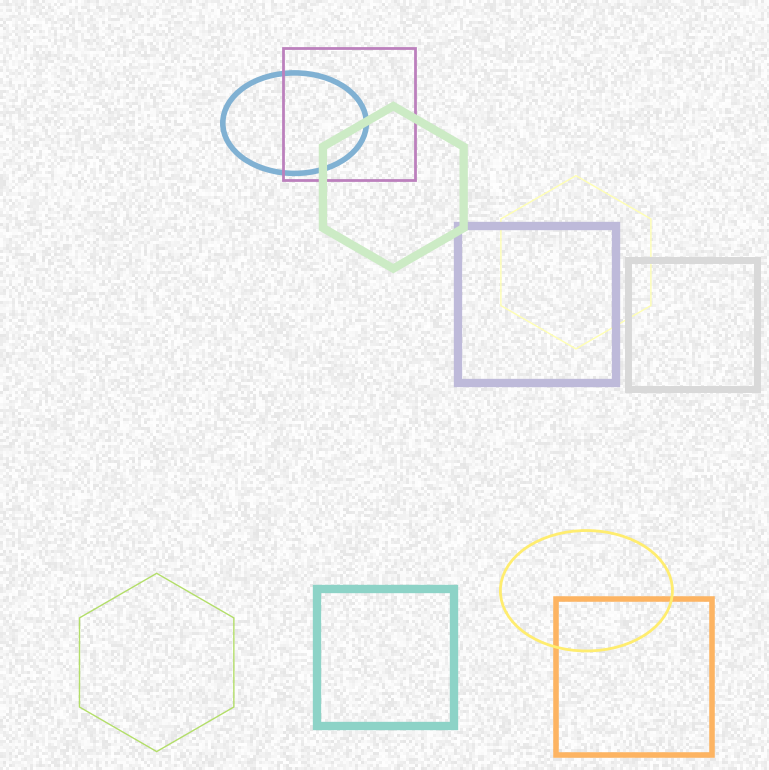[{"shape": "square", "thickness": 3, "radius": 0.44, "center": [0.501, 0.146]}, {"shape": "hexagon", "thickness": 0.5, "radius": 0.56, "center": [0.748, 0.659]}, {"shape": "square", "thickness": 3, "radius": 0.51, "center": [0.697, 0.604]}, {"shape": "oval", "thickness": 2, "radius": 0.47, "center": [0.383, 0.84]}, {"shape": "square", "thickness": 2, "radius": 0.51, "center": [0.823, 0.121]}, {"shape": "hexagon", "thickness": 0.5, "radius": 0.58, "center": [0.203, 0.14]}, {"shape": "square", "thickness": 2.5, "radius": 0.42, "center": [0.899, 0.579]}, {"shape": "square", "thickness": 1, "radius": 0.43, "center": [0.453, 0.852]}, {"shape": "hexagon", "thickness": 3, "radius": 0.53, "center": [0.511, 0.757]}, {"shape": "oval", "thickness": 1, "radius": 0.56, "center": [0.762, 0.233]}]